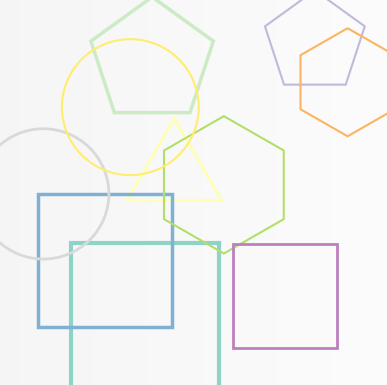[{"shape": "square", "thickness": 3, "radius": 0.95, "center": [0.374, 0.179]}, {"shape": "triangle", "thickness": 2, "radius": 0.71, "center": [0.45, 0.551]}, {"shape": "pentagon", "thickness": 1.5, "radius": 0.68, "center": [0.813, 0.89]}, {"shape": "square", "thickness": 2.5, "radius": 0.86, "center": [0.271, 0.324]}, {"shape": "hexagon", "thickness": 1.5, "radius": 0.7, "center": [0.897, 0.786]}, {"shape": "hexagon", "thickness": 1.5, "radius": 0.89, "center": [0.578, 0.52]}, {"shape": "circle", "thickness": 2, "radius": 0.85, "center": [0.112, 0.496]}, {"shape": "square", "thickness": 2, "radius": 0.68, "center": [0.736, 0.232]}, {"shape": "pentagon", "thickness": 2.5, "radius": 0.83, "center": [0.393, 0.842]}, {"shape": "circle", "thickness": 1.5, "radius": 0.88, "center": [0.336, 0.722]}]